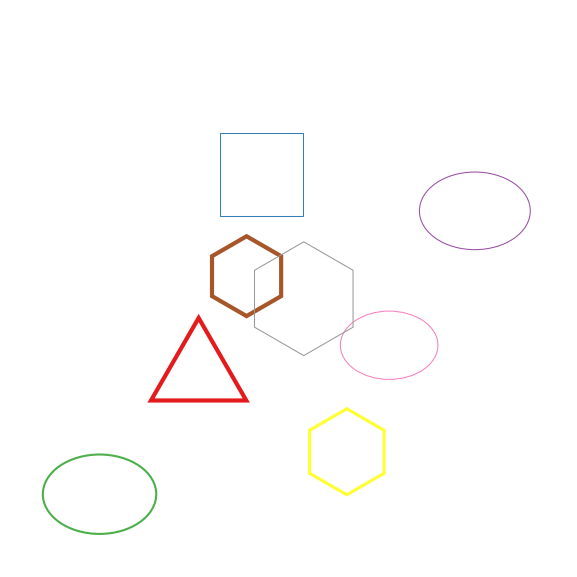[{"shape": "triangle", "thickness": 2, "radius": 0.48, "center": [0.344, 0.353]}, {"shape": "square", "thickness": 0.5, "radius": 0.36, "center": [0.453, 0.697]}, {"shape": "oval", "thickness": 1, "radius": 0.49, "center": [0.172, 0.143]}, {"shape": "oval", "thickness": 0.5, "radius": 0.48, "center": [0.822, 0.634]}, {"shape": "hexagon", "thickness": 1.5, "radius": 0.37, "center": [0.601, 0.217]}, {"shape": "hexagon", "thickness": 2, "radius": 0.35, "center": [0.427, 0.521]}, {"shape": "oval", "thickness": 0.5, "radius": 0.42, "center": [0.674, 0.401]}, {"shape": "hexagon", "thickness": 0.5, "radius": 0.49, "center": [0.526, 0.482]}]